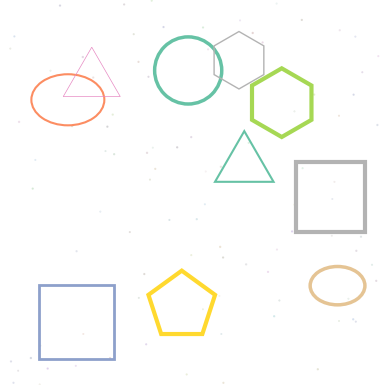[{"shape": "circle", "thickness": 2.5, "radius": 0.44, "center": [0.489, 0.817]}, {"shape": "triangle", "thickness": 1.5, "radius": 0.44, "center": [0.635, 0.572]}, {"shape": "oval", "thickness": 1.5, "radius": 0.47, "center": [0.176, 0.741]}, {"shape": "square", "thickness": 2, "radius": 0.48, "center": [0.199, 0.163]}, {"shape": "triangle", "thickness": 0.5, "radius": 0.43, "center": [0.238, 0.792]}, {"shape": "hexagon", "thickness": 3, "radius": 0.45, "center": [0.732, 0.733]}, {"shape": "pentagon", "thickness": 3, "radius": 0.45, "center": [0.472, 0.206]}, {"shape": "oval", "thickness": 2.5, "radius": 0.36, "center": [0.877, 0.258]}, {"shape": "hexagon", "thickness": 1, "radius": 0.37, "center": [0.621, 0.844]}, {"shape": "square", "thickness": 3, "radius": 0.45, "center": [0.859, 0.489]}]